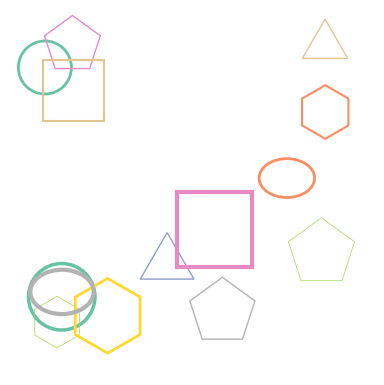[{"shape": "circle", "thickness": 2.5, "radius": 0.43, "center": [0.16, 0.229]}, {"shape": "circle", "thickness": 2, "radius": 0.34, "center": [0.117, 0.825]}, {"shape": "hexagon", "thickness": 1.5, "radius": 0.35, "center": [0.845, 0.709]}, {"shape": "oval", "thickness": 2, "radius": 0.36, "center": [0.745, 0.537]}, {"shape": "triangle", "thickness": 1, "radius": 0.4, "center": [0.434, 0.315]}, {"shape": "square", "thickness": 3, "radius": 0.49, "center": [0.558, 0.403]}, {"shape": "pentagon", "thickness": 1, "radius": 0.38, "center": [0.188, 0.884]}, {"shape": "hexagon", "thickness": 0.5, "radius": 0.33, "center": [0.148, 0.163]}, {"shape": "pentagon", "thickness": 0.5, "radius": 0.45, "center": [0.835, 0.344]}, {"shape": "hexagon", "thickness": 2, "radius": 0.49, "center": [0.28, 0.18]}, {"shape": "square", "thickness": 1.5, "radius": 0.39, "center": [0.191, 0.764]}, {"shape": "triangle", "thickness": 1, "radius": 0.34, "center": [0.844, 0.882]}, {"shape": "pentagon", "thickness": 1, "radius": 0.44, "center": [0.578, 0.191]}, {"shape": "oval", "thickness": 3, "radius": 0.41, "center": [0.161, 0.242]}]